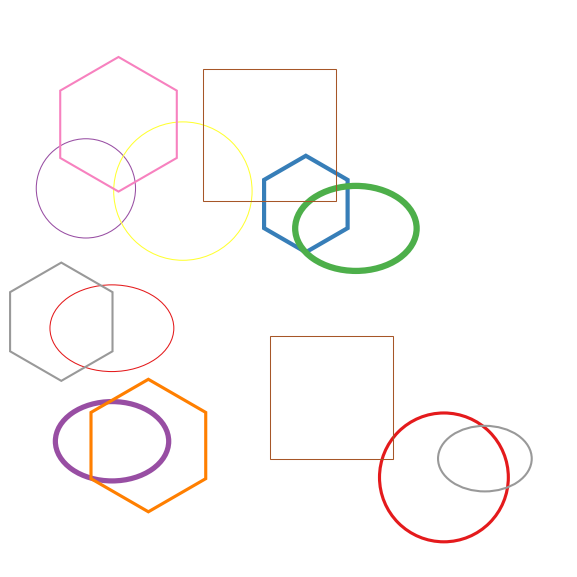[{"shape": "circle", "thickness": 1.5, "radius": 0.56, "center": [0.769, 0.172]}, {"shape": "oval", "thickness": 0.5, "radius": 0.54, "center": [0.194, 0.431]}, {"shape": "hexagon", "thickness": 2, "radius": 0.42, "center": [0.53, 0.646]}, {"shape": "oval", "thickness": 3, "radius": 0.53, "center": [0.616, 0.604]}, {"shape": "oval", "thickness": 2.5, "radius": 0.49, "center": [0.194, 0.235]}, {"shape": "circle", "thickness": 0.5, "radius": 0.43, "center": [0.149, 0.673]}, {"shape": "hexagon", "thickness": 1.5, "radius": 0.57, "center": [0.257, 0.228]}, {"shape": "circle", "thickness": 0.5, "radius": 0.6, "center": [0.317, 0.668]}, {"shape": "square", "thickness": 0.5, "radius": 0.53, "center": [0.574, 0.31]}, {"shape": "square", "thickness": 0.5, "radius": 0.57, "center": [0.467, 0.765]}, {"shape": "hexagon", "thickness": 1, "radius": 0.58, "center": [0.205, 0.784]}, {"shape": "hexagon", "thickness": 1, "radius": 0.51, "center": [0.106, 0.442]}, {"shape": "oval", "thickness": 1, "radius": 0.41, "center": [0.84, 0.205]}]